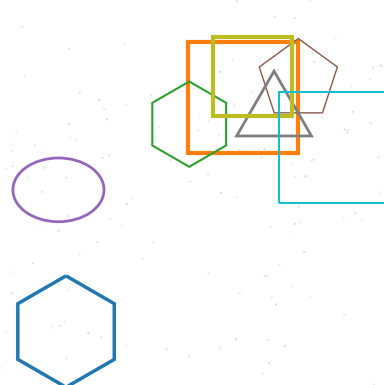[{"shape": "hexagon", "thickness": 2.5, "radius": 0.72, "center": [0.172, 0.139]}, {"shape": "square", "thickness": 3, "radius": 0.72, "center": [0.631, 0.747]}, {"shape": "hexagon", "thickness": 1.5, "radius": 0.55, "center": [0.491, 0.678]}, {"shape": "oval", "thickness": 2, "radius": 0.59, "center": [0.152, 0.507]}, {"shape": "pentagon", "thickness": 1, "radius": 0.53, "center": [0.775, 0.793]}, {"shape": "triangle", "thickness": 2, "radius": 0.56, "center": [0.712, 0.703]}, {"shape": "square", "thickness": 3, "radius": 0.51, "center": [0.655, 0.801]}, {"shape": "square", "thickness": 1.5, "radius": 0.72, "center": [0.87, 0.616]}]